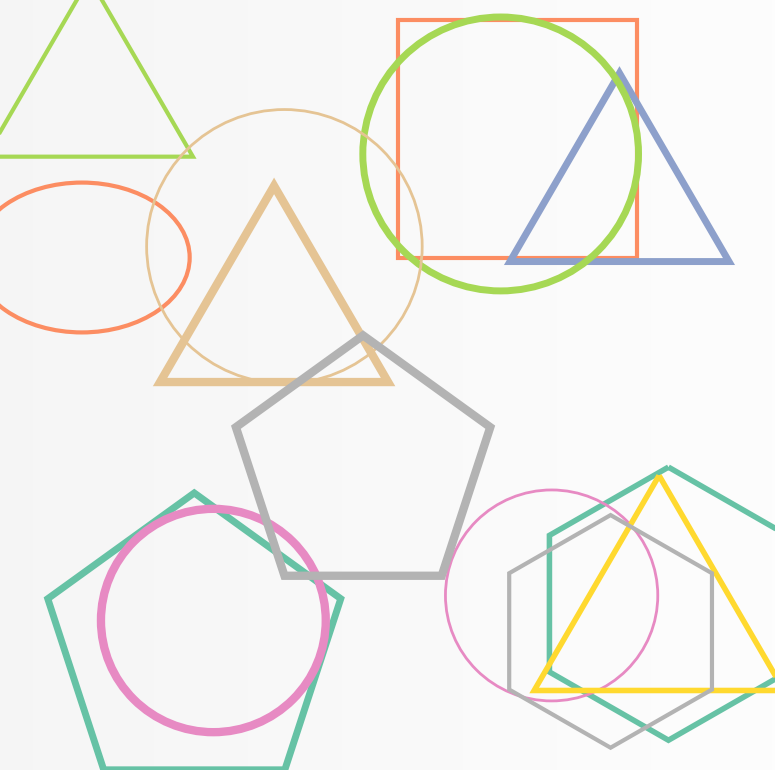[{"shape": "hexagon", "thickness": 2, "radius": 0.89, "center": [0.863, 0.216]}, {"shape": "pentagon", "thickness": 2.5, "radius": 0.99, "center": [0.251, 0.161]}, {"shape": "oval", "thickness": 1.5, "radius": 0.7, "center": [0.106, 0.666]}, {"shape": "square", "thickness": 1.5, "radius": 0.77, "center": [0.668, 0.819]}, {"shape": "triangle", "thickness": 2.5, "radius": 0.82, "center": [0.799, 0.742]}, {"shape": "circle", "thickness": 3, "radius": 0.73, "center": [0.275, 0.194]}, {"shape": "circle", "thickness": 1, "radius": 0.68, "center": [0.712, 0.227]}, {"shape": "triangle", "thickness": 1.5, "radius": 0.77, "center": [0.115, 0.874]}, {"shape": "circle", "thickness": 2.5, "radius": 0.89, "center": [0.646, 0.8]}, {"shape": "triangle", "thickness": 2, "radius": 0.93, "center": [0.85, 0.196]}, {"shape": "triangle", "thickness": 3, "radius": 0.85, "center": [0.354, 0.589]}, {"shape": "circle", "thickness": 1, "radius": 0.89, "center": [0.367, 0.68]}, {"shape": "pentagon", "thickness": 3, "radius": 0.86, "center": [0.468, 0.392]}, {"shape": "hexagon", "thickness": 1.5, "radius": 0.76, "center": [0.788, 0.18]}]